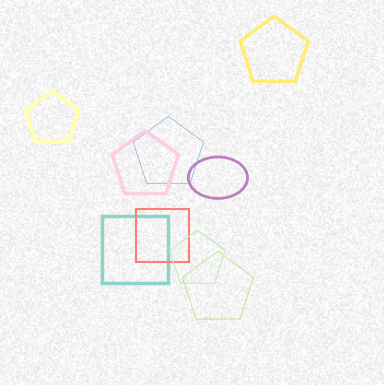[{"shape": "square", "thickness": 2.5, "radius": 0.43, "center": [0.351, 0.353]}, {"shape": "pentagon", "thickness": 3, "radius": 0.36, "center": [0.135, 0.69]}, {"shape": "square", "thickness": 1.5, "radius": 0.34, "center": [0.422, 0.388]}, {"shape": "pentagon", "thickness": 0.5, "radius": 0.48, "center": [0.437, 0.602]}, {"shape": "pentagon", "thickness": 0.5, "radius": 0.49, "center": [0.566, 0.25]}, {"shape": "pentagon", "thickness": 2.5, "radius": 0.45, "center": [0.377, 0.57]}, {"shape": "oval", "thickness": 2, "radius": 0.38, "center": [0.566, 0.538]}, {"shape": "pentagon", "thickness": 1, "radius": 0.38, "center": [0.513, 0.326]}, {"shape": "pentagon", "thickness": 2.5, "radius": 0.47, "center": [0.712, 0.865]}]